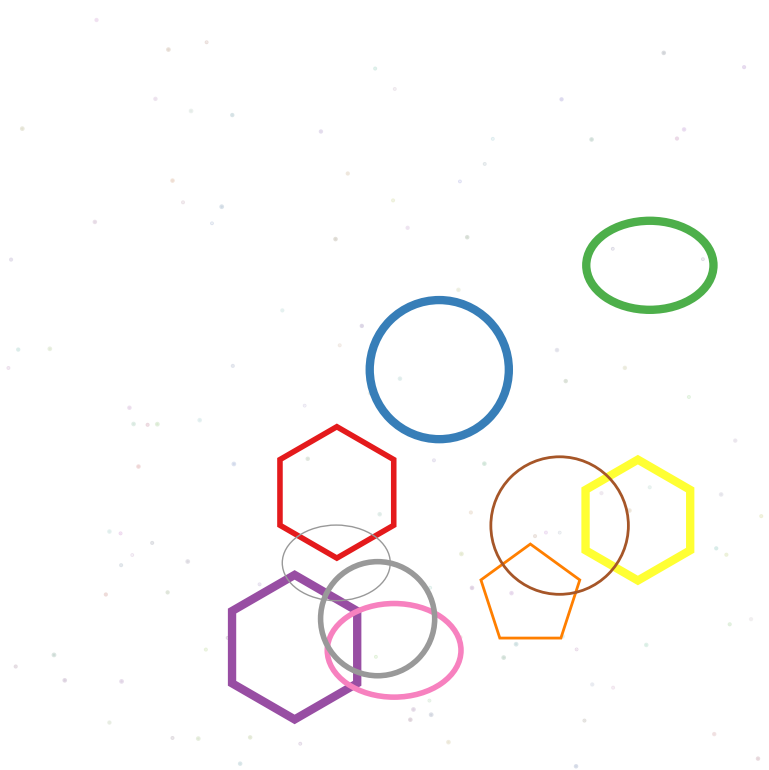[{"shape": "hexagon", "thickness": 2, "radius": 0.43, "center": [0.437, 0.361]}, {"shape": "circle", "thickness": 3, "radius": 0.45, "center": [0.57, 0.52]}, {"shape": "oval", "thickness": 3, "radius": 0.41, "center": [0.844, 0.655]}, {"shape": "hexagon", "thickness": 3, "radius": 0.47, "center": [0.383, 0.16]}, {"shape": "pentagon", "thickness": 1, "radius": 0.34, "center": [0.689, 0.226]}, {"shape": "hexagon", "thickness": 3, "radius": 0.39, "center": [0.828, 0.325]}, {"shape": "circle", "thickness": 1, "radius": 0.45, "center": [0.727, 0.317]}, {"shape": "oval", "thickness": 2, "radius": 0.43, "center": [0.512, 0.155]}, {"shape": "circle", "thickness": 2, "radius": 0.37, "center": [0.49, 0.196]}, {"shape": "oval", "thickness": 0.5, "radius": 0.35, "center": [0.437, 0.269]}]